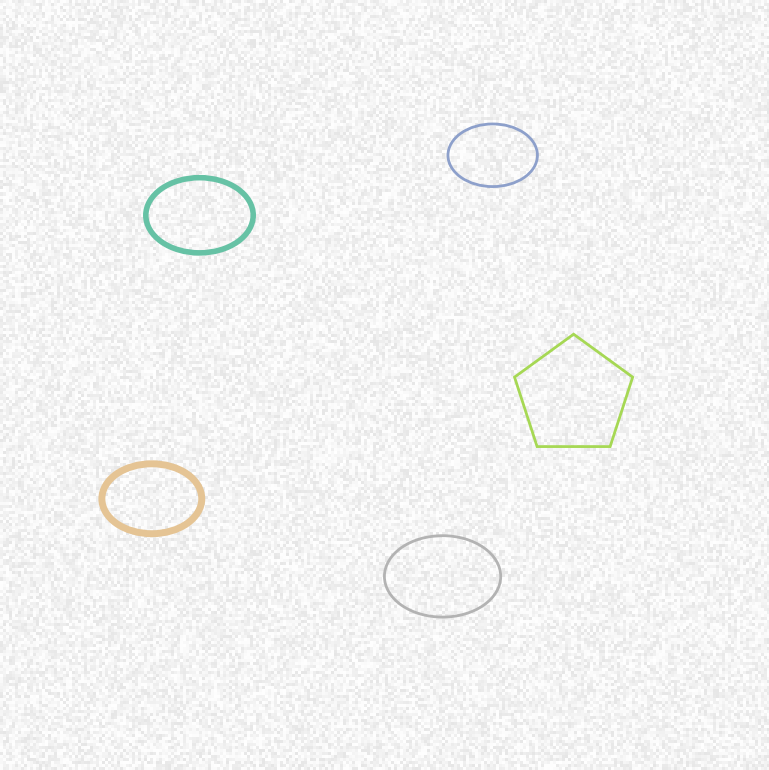[{"shape": "oval", "thickness": 2, "radius": 0.35, "center": [0.259, 0.72]}, {"shape": "oval", "thickness": 1, "radius": 0.29, "center": [0.64, 0.798]}, {"shape": "pentagon", "thickness": 1, "radius": 0.4, "center": [0.745, 0.485]}, {"shape": "oval", "thickness": 2.5, "radius": 0.32, "center": [0.197, 0.352]}, {"shape": "oval", "thickness": 1, "radius": 0.38, "center": [0.575, 0.251]}]